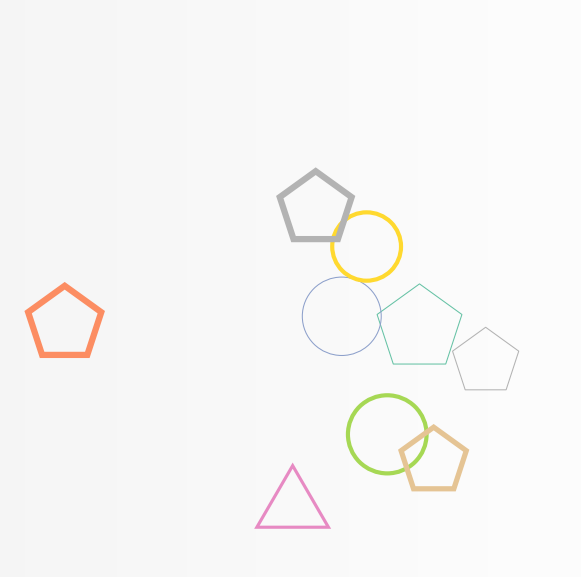[{"shape": "pentagon", "thickness": 0.5, "radius": 0.38, "center": [0.722, 0.431]}, {"shape": "pentagon", "thickness": 3, "radius": 0.33, "center": [0.111, 0.438]}, {"shape": "circle", "thickness": 0.5, "radius": 0.34, "center": [0.588, 0.451]}, {"shape": "triangle", "thickness": 1.5, "radius": 0.36, "center": [0.503, 0.122]}, {"shape": "circle", "thickness": 2, "radius": 0.34, "center": [0.666, 0.247]}, {"shape": "circle", "thickness": 2, "radius": 0.3, "center": [0.631, 0.572]}, {"shape": "pentagon", "thickness": 2.5, "radius": 0.29, "center": [0.746, 0.2]}, {"shape": "pentagon", "thickness": 0.5, "radius": 0.3, "center": [0.836, 0.373]}, {"shape": "pentagon", "thickness": 3, "radius": 0.32, "center": [0.543, 0.638]}]